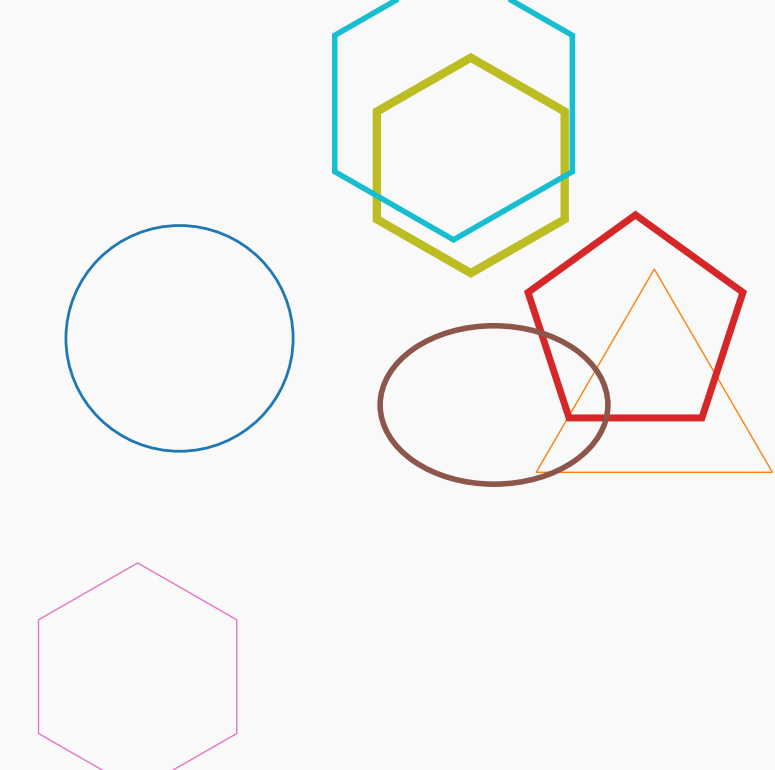[{"shape": "circle", "thickness": 1, "radius": 0.73, "center": [0.232, 0.561]}, {"shape": "triangle", "thickness": 0.5, "radius": 0.88, "center": [0.844, 0.475]}, {"shape": "pentagon", "thickness": 2.5, "radius": 0.73, "center": [0.82, 0.575]}, {"shape": "oval", "thickness": 2, "radius": 0.73, "center": [0.637, 0.474]}, {"shape": "hexagon", "thickness": 0.5, "radius": 0.74, "center": [0.178, 0.121]}, {"shape": "hexagon", "thickness": 3, "radius": 0.7, "center": [0.607, 0.785]}, {"shape": "hexagon", "thickness": 2, "radius": 0.89, "center": [0.585, 0.866]}]